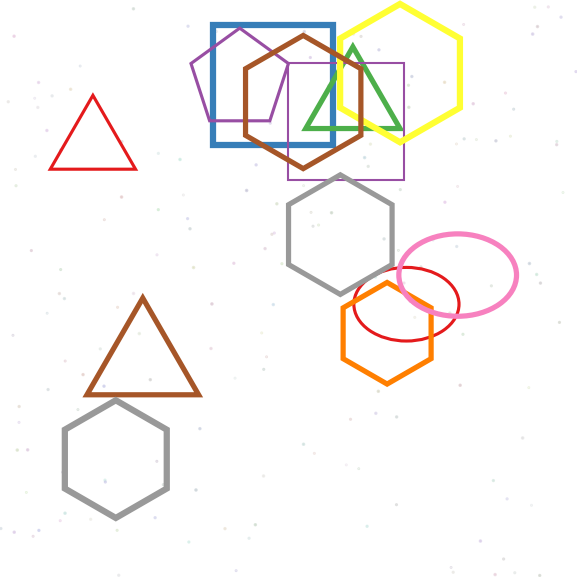[{"shape": "oval", "thickness": 1.5, "radius": 0.46, "center": [0.704, 0.472]}, {"shape": "triangle", "thickness": 1.5, "radius": 0.43, "center": [0.161, 0.749]}, {"shape": "square", "thickness": 3, "radius": 0.52, "center": [0.473, 0.852]}, {"shape": "triangle", "thickness": 2.5, "radius": 0.47, "center": [0.611, 0.824]}, {"shape": "square", "thickness": 1, "radius": 0.5, "center": [0.599, 0.788]}, {"shape": "pentagon", "thickness": 1.5, "radius": 0.44, "center": [0.415, 0.862]}, {"shape": "hexagon", "thickness": 2.5, "radius": 0.44, "center": [0.67, 0.422]}, {"shape": "hexagon", "thickness": 3, "radius": 0.6, "center": [0.693, 0.873]}, {"shape": "hexagon", "thickness": 2.5, "radius": 0.58, "center": [0.525, 0.822]}, {"shape": "triangle", "thickness": 2.5, "radius": 0.56, "center": [0.247, 0.371]}, {"shape": "oval", "thickness": 2.5, "radius": 0.51, "center": [0.793, 0.523]}, {"shape": "hexagon", "thickness": 2.5, "radius": 0.52, "center": [0.589, 0.593]}, {"shape": "hexagon", "thickness": 3, "radius": 0.51, "center": [0.201, 0.204]}]